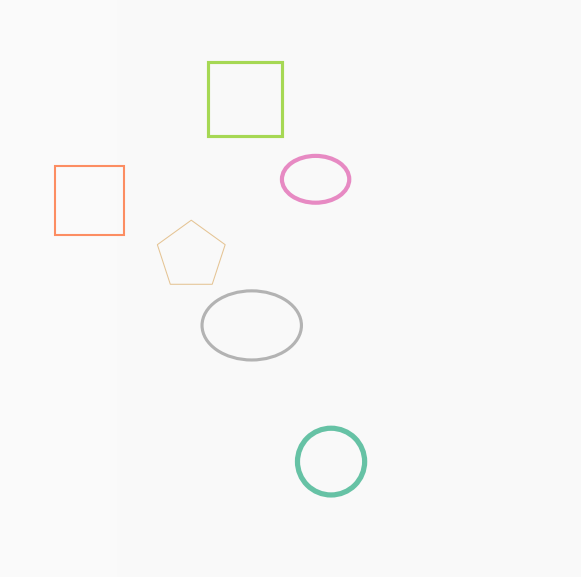[{"shape": "circle", "thickness": 2.5, "radius": 0.29, "center": [0.57, 0.2]}, {"shape": "square", "thickness": 1, "radius": 0.3, "center": [0.154, 0.652]}, {"shape": "oval", "thickness": 2, "radius": 0.29, "center": [0.543, 0.689]}, {"shape": "square", "thickness": 1.5, "radius": 0.32, "center": [0.422, 0.828]}, {"shape": "pentagon", "thickness": 0.5, "radius": 0.31, "center": [0.329, 0.556]}, {"shape": "oval", "thickness": 1.5, "radius": 0.43, "center": [0.433, 0.436]}]